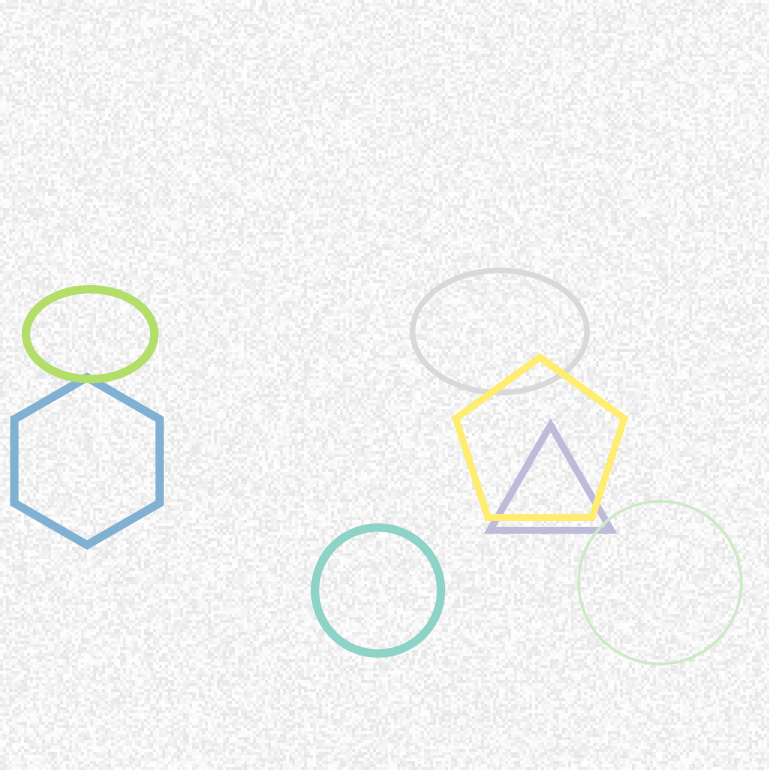[{"shape": "circle", "thickness": 3, "radius": 0.41, "center": [0.491, 0.233]}, {"shape": "triangle", "thickness": 2.5, "radius": 0.46, "center": [0.715, 0.357]}, {"shape": "hexagon", "thickness": 3, "radius": 0.54, "center": [0.113, 0.401]}, {"shape": "oval", "thickness": 3, "radius": 0.42, "center": [0.117, 0.566]}, {"shape": "oval", "thickness": 2, "radius": 0.57, "center": [0.649, 0.57]}, {"shape": "circle", "thickness": 1, "radius": 0.53, "center": [0.857, 0.243]}, {"shape": "pentagon", "thickness": 2.5, "radius": 0.58, "center": [0.701, 0.421]}]